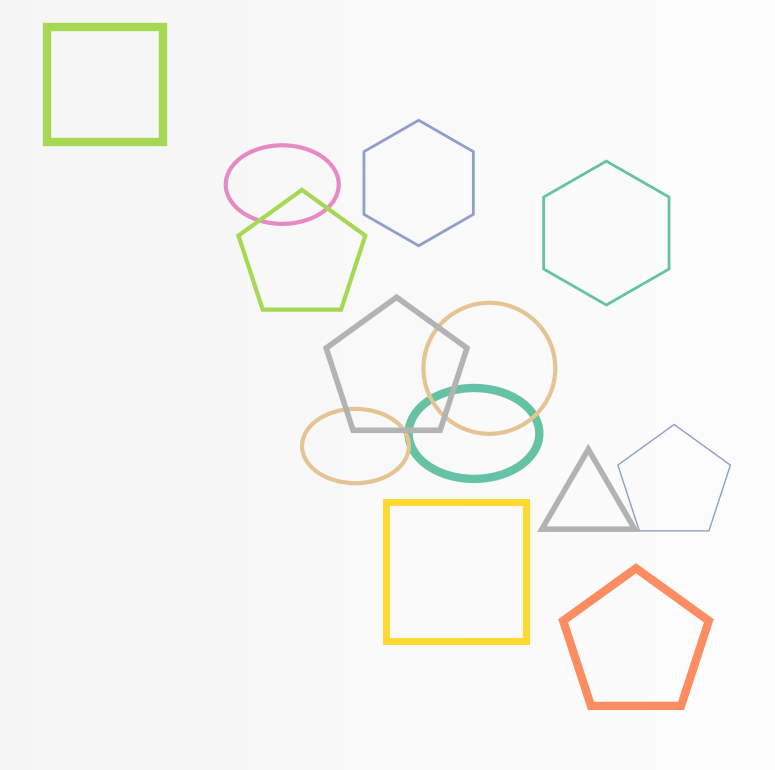[{"shape": "hexagon", "thickness": 1, "radius": 0.47, "center": [0.782, 0.697]}, {"shape": "oval", "thickness": 3, "radius": 0.42, "center": [0.612, 0.437]}, {"shape": "pentagon", "thickness": 3, "radius": 0.49, "center": [0.821, 0.163]}, {"shape": "hexagon", "thickness": 1, "radius": 0.41, "center": [0.54, 0.762]}, {"shape": "pentagon", "thickness": 0.5, "radius": 0.38, "center": [0.87, 0.372]}, {"shape": "oval", "thickness": 1.5, "radius": 0.36, "center": [0.364, 0.76]}, {"shape": "pentagon", "thickness": 1.5, "radius": 0.43, "center": [0.39, 0.667]}, {"shape": "square", "thickness": 3, "radius": 0.37, "center": [0.135, 0.89]}, {"shape": "square", "thickness": 2.5, "radius": 0.45, "center": [0.589, 0.257]}, {"shape": "oval", "thickness": 1.5, "radius": 0.34, "center": [0.459, 0.421]}, {"shape": "circle", "thickness": 1.5, "radius": 0.43, "center": [0.631, 0.522]}, {"shape": "triangle", "thickness": 2, "radius": 0.35, "center": [0.759, 0.347]}, {"shape": "pentagon", "thickness": 2, "radius": 0.48, "center": [0.512, 0.518]}]